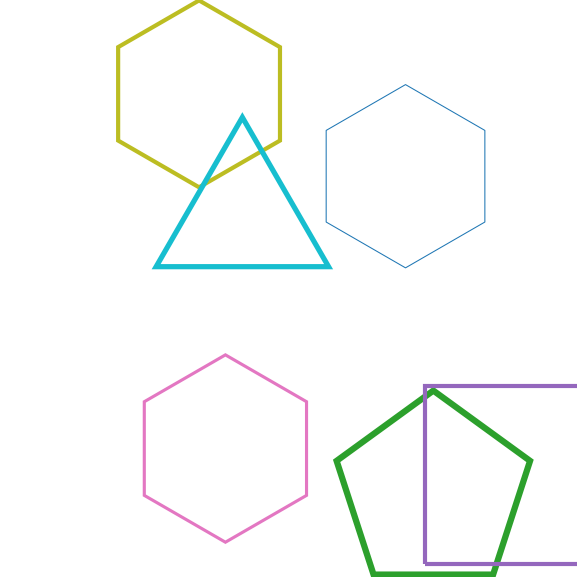[{"shape": "hexagon", "thickness": 0.5, "radius": 0.79, "center": [0.702, 0.694]}, {"shape": "pentagon", "thickness": 3, "radius": 0.88, "center": [0.75, 0.147]}, {"shape": "square", "thickness": 2, "radius": 0.77, "center": [0.891, 0.177]}, {"shape": "hexagon", "thickness": 1.5, "radius": 0.81, "center": [0.39, 0.222]}, {"shape": "hexagon", "thickness": 2, "radius": 0.81, "center": [0.345, 0.837]}, {"shape": "triangle", "thickness": 2.5, "radius": 0.86, "center": [0.42, 0.624]}]